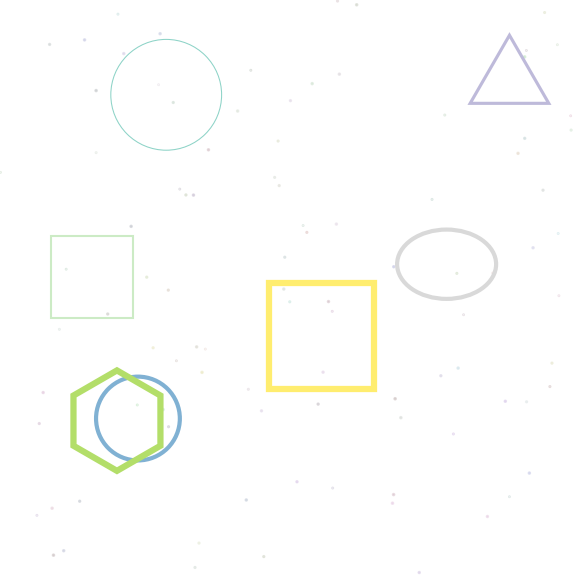[{"shape": "circle", "thickness": 0.5, "radius": 0.48, "center": [0.288, 0.835]}, {"shape": "triangle", "thickness": 1.5, "radius": 0.39, "center": [0.882, 0.859]}, {"shape": "circle", "thickness": 2, "radius": 0.36, "center": [0.239, 0.274]}, {"shape": "hexagon", "thickness": 3, "radius": 0.43, "center": [0.203, 0.271]}, {"shape": "oval", "thickness": 2, "radius": 0.43, "center": [0.773, 0.542]}, {"shape": "square", "thickness": 1, "radius": 0.36, "center": [0.16, 0.519]}, {"shape": "square", "thickness": 3, "radius": 0.46, "center": [0.557, 0.417]}]